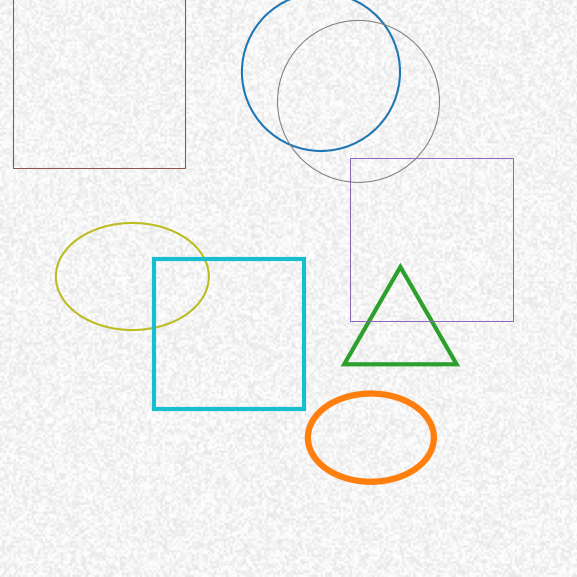[{"shape": "circle", "thickness": 1, "radius": 0.68, "center": [0.556, 0.875]}, {"shape": "oval", "thickness": 3, "radius": 0.55, "center": [0.642, 0.241]}, {"shape": "triangle", "thickness": 2, "radius": 0.56, "center": [0.693, 0.425]}, {"shape": "square", "thickness": 0.5, "radius": 0.71, "center": [0.747, 0.585]}, {"shape": "square", "thickness": 0.5, "radius": 0.74, "center": [0.171, 0.856]}, {"shape": "circle", "thickness": 0.5, "radius": 0.7, "center": [0.621, 0.824]}, {"shape": "oval", "thickness": 1, "radius": 0.66, "center": [0.229, 0.52]}, {"shape": "square", "thickness": 2, "radius": 0.65, "center": [0.397, 0.421]}]